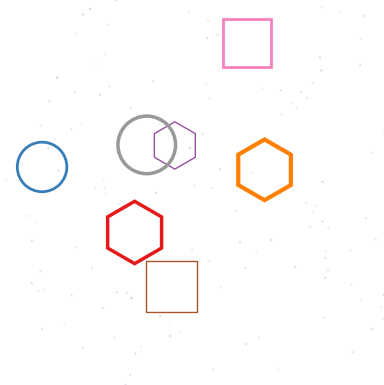[{"shape": "hexagon", "thickness": 2.5, "radius": 0.4, "center": [0.35, 0.396]}, {"shape": "circle", "thickness": 2, "radius": 0.32, "center": [0.109, 0.566]}, {"shape": "hexagon", "thickness": 1, "radius": 0.31, "center": [0.454, 0.622]}, {"shape": "hexagon", "thickness": 3, "radius": 0.39, "center": [0.687, 0.559]}, {"shape": "square", "thickness": 1, "radius": 0.33, "center": [0.446, 0.255]}, {"shape": "square", "thickness": 2, "radius": 0.31, "center": [0.642, 0.889]}, {"shape": "circle", "thickness": 2.5, "radius": 0.37, "center": [0.381, 0.624]}]